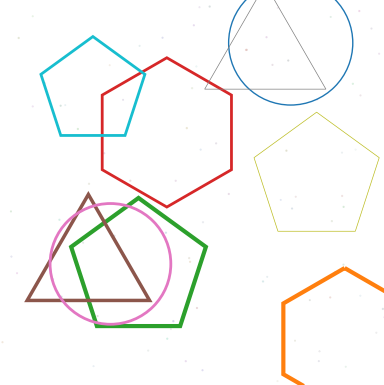[{"shape": "circle", "thickness": 1, "radius": 0.81, "center": [0.755, 0.888]}, {"shape": "hexagon", "thickness": 3, "radius": 0.92, "center": [0.895, 0.12]}, {"shape": "pentagon", "thickness": 3, "radius": 0.92, "center": [0.36, 0.302]}, {"shape": "hexagon", "thickness": 2, "radius": 0.97, "center": [0.433, 0.656]}, {"shape": "triangle", "thickness": 2.5, "radius": 0.92, "center": [0.23, 0.311]}, {"shape": "circle", "thickness": 2, "radius": 0.78, "center": [0.287, 0.315]}, {"shape": "triangle", "thickness": 0.5, "radius": 0.91, "center": [0.689, 0.859]}, {"shape": "pentagon", "thickness": 0.5, "radius": 0.85, "center": [0.822, 0.538]}, {"shape": "pentagon", "thickness": 2, "radius": 0.71, "center": [0.241, 0.763]}]